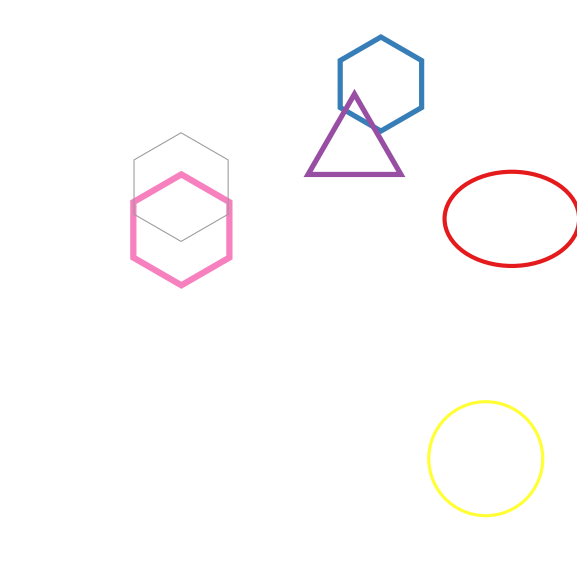[{"shape": "oval", "thickness": 2, "radius": 0.58, "center": [0.886, 0.62]}, {"shape": "hexagon", "thickness": 2.5, "radius": 0.41, "center": [0.66, 0.854]}, {"shape": "triangle", "thickness": 2.5, "radius": 0.46, "center": [0.614, 0.743]}, {"shape": "circle", "thickness": 1.5, "radius": 0.49, "center": [0.841, 0.205]}, {"shape": "hexagon", "thickness": 3, "radius": 0.48, "center": [0.314, 0.601]}, {"shape": "hexagon", "thickness": 0.5, "radius": 0.47, "center": [0.314, 0.675]}]